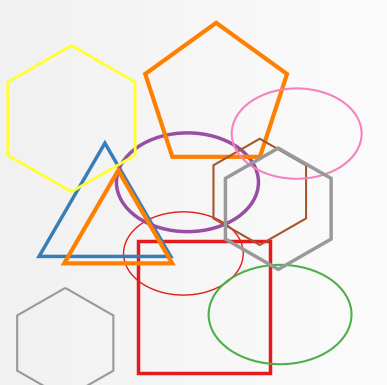[{"shape": "oval", "thickness": 1, "radius": 0.77, "center": [0.473, 0.342]}, {"shape": "square", "thickness": 2.5, "radius": 0.85, "center": [0.526, 0.203]}, {"shape": "triangle", "thickness": 2.5, "radius": 0.98, "center": [0.271, 0.432]}, {"shape": "oval", "thickness": 1.5, "radius": 0.92, "center": [0.723, 0.183]}, {"shape": "oval", "thickness": 2.5, "radius": 0.92, "center": [0.484, 0.527]}, {"shape": "triangle", "thickness": 3, "radius": 0.8, "center": [0.305, 0.396]}, {"shape": "pentagon", "thickness": 3, "radius": 0.96, "center": [0.558, 0.748]}, {"shape": "hexagon", "thickness": 2, "radius": 0.95, "center": [0.184, 0.692]}, {"shape": "hexagon", "thickness": 1.5, "radius": 0.69, "center": [0.67, 0.502]}, {"shape": "oval", "thickness": 1.5, "radius": 0.84, "center": [0.766, 0.653]}, {"shape": "hexagon", "thickness": 1.5, "radius": 0.72, "center": [0.168, 0.109]}, {"shape": "hexagon", "thickness": 2.5, "radius": 0.79, "center": [0.718, 0.458]}]